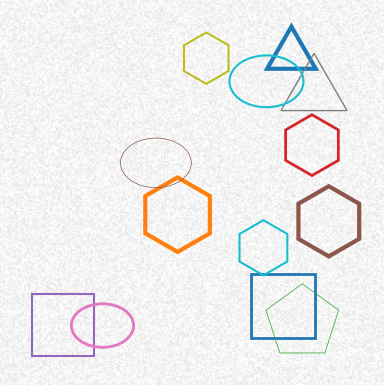[{"shape": "triangle", "thickness": 3, "radius": 0.36, "center": [0.757, 0.858]}, {"shape": "square", "thickness": 2, "radius": 0.41, "center": [0.736, 0.206]}, {"shape": "hexagon", "thickness": 3, "radius": 0.48, "center": [0.461, 0.442]}, {"shape": "pentagon", "thickness": 0.5, "radius": 0.5, "center": [0.785, 0.164]}, {"shape": "hexagon", "thickness": 2, "radius": 0.4, "center": [0.81, 0.623]}, {"shape": "square", "thickness": 1.5, "radius": 0.41, "center": [0.163, 0.156]}, {"shape": "oval", "thickness": 0.5, "radius": 0.46, "center": [0.405, 0.577]}, {"shape": "hexagon", "thickness": 3, "radius": 0.46, "center": [0.854, 0.425]}, {"shape": "oval", "thickness": 2, "radius": 0.4, "center": [0.266, 0.154]}, {"shape": "triangle", "thickness": 1, "radius": 0.5, "center": [0.816, 0.762]}, {"shape": "hexagon", "thickness": 1.5, "radius": 0.33, "center": [0.536, 0.849]}, {"shape": "oval", "thickness": 1.5, "radius": 0.48, "center": [0.692, 0.789]}, {"shape": "hexagon", "thickness": 1.5, "radius": 0.36, "center": [0.684, 0.356]}]